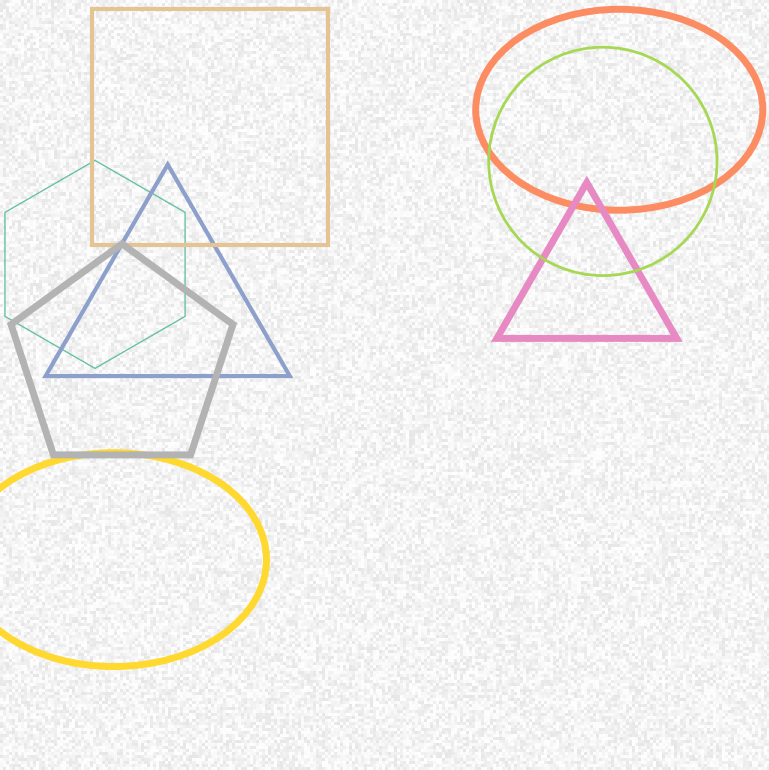[{"shape": "hexagon", "thickness": 0.5, "radius": 0.68, "center": [0.123, 0.657]}, {"shape": "oval", "thickness": 2.5, "radius": 0.93, "center": [0.804, 0.857]}, {"shape": "triangle", "thickness": 1.5, "radius": 0.92, "center": [0.218, 0.603]}, {"shape": "triangle", "thickness": 2.5, "radius": 0.67, "center": [0.762, 0.628]}, {"shape": "circle", "thickness": 1, "radius": 0.74, "center": [0.783, 0.79]}, {"shape": "oval", "thickness": 2.5, "radius": 0.99, "center": [0.148, 0.273]}, {"shape": "square", "thickness": 1.5, "radius": 0.77, "center": [0.272, 0.835]}, {"shape": "pentagon", "thickness": 2.5, "radius": 0.76, "center": [0.158, 0.532]}]